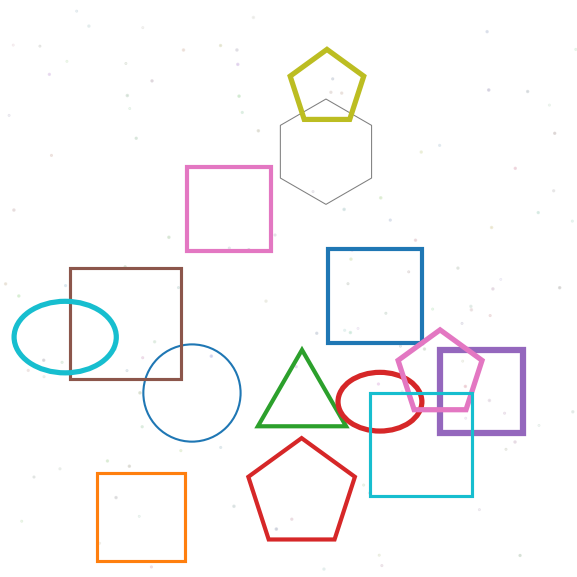[{"shape": "circle", "thickness": 1, "radius": 0.42, "center": [0.332, 0.319]}, {"shape": "square", "thickness": 2, "radius": 0.4, "center": [0.649, 0.487]}, {"shape": "square", "thickness": 1.5, "radius": 0.38, "center": [0.244, 0.104]}, {"shape": "triangle", "thickness": 2, "radius": 0.44, "center": [0.523, 0.305]}, {"shape": "pentagon", "thickness": 2, "radius": 0.49, "center": [0.522, 0.143]}, {"shape": "oval", "thickness": 2.5, "radius": 0.36, "center": [0.658, 0.304]}, {"shape": "square", "thickness": 3, "radius": 0.36, "center": [0.833, 0.321]}, {"shape": "square", "thickness": 1.5, "radius": 0.48, "center": [0.218, 0.439]}, {"shape": "square", "thickness": 2, "radius": 0.36, "center": [0.397, 0.638]}, {"shape": "pentagon", "thickness": 2.5, "radius": 0.38, "center": [0.762, 0.351]}, {"shape": "hexagon", "thickness": 0.5, "radius": 0.46, "center": [0.564, 0.736]}, {"shape": "pentagon", "thickness": 2.5, "radius": 0.34, "center": [0.566, 0.847]}, {"shape": "square", "thickness": 1.5, "radius": 0.44, "center": [0.729, 0.229]}, {"shape": "oval", "thickness": 2.5, "radius": 0.44, "center": [0.113, 0.415]}]